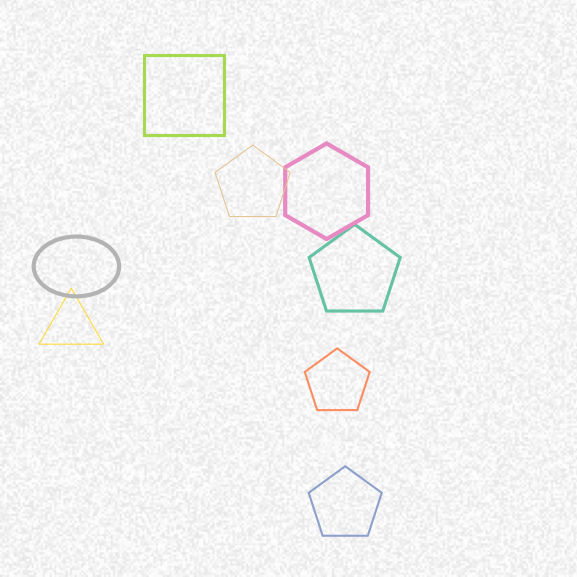[{"shape": "pentagon", "thickness": 1.5, "radius": 0.41, "center": [0.614, 0.528]}, {"shape": "pentagon", "thickness": 1, "radius": 0.3, "center": [0.584, 0.337]}, {"shape": "pentagon", "thickness": 1, "radius": 0.33, "center": [0.598, 0.125]}, {"shape": "hexagon", "thickness": 2, "radius": 0.41, "center": [0.566, 0.668]}, {"shape": "square", "thickness": 1.5, "radius": 0.34, "center": [0.318, 0.834]}, {"shape": "triangle", "thickness": 0.5, "radius": 0.32, "center": [0.123, 0.436]}, {"shape": "pentagon", "thickness": 0.5, "radius": 0.34, "center": [0.438, 0.679]}, {"shape": "oval", "thickness": 2, "radius": 0.37, "center": [0.132, 0.538]}]